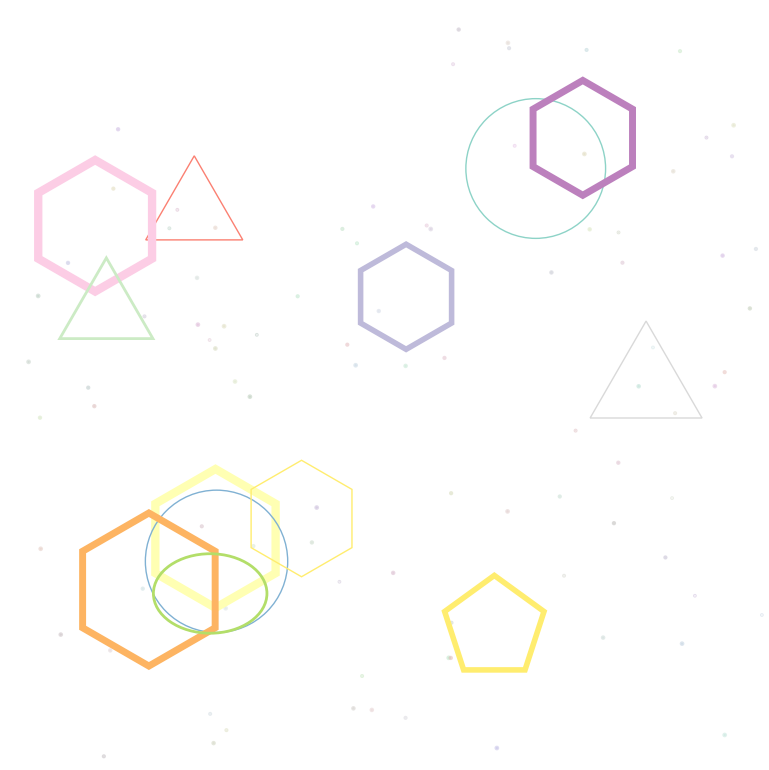[{"shape": "circle", "thickness": 0.5, "radius": 0.45, "center": [0.696, 0.781]}, {"shape": "hexagon", "thickness": 3, "radius": 0.45, "center": [0.28, 0.301]}, {"shape": "hexagon", "thickness": 2, "radius": 0.34, "center": [0.527, 0.615]}, {"shape": "triangle", "thickness": 0.5, "radius": 0.36, "center": [0.252, 0.725]}, {"shape": "circle", "thickness": 0.5, "radius": 0.46, "center": [0.281, 0.271]}, {"shape": "hexagon", "thickness": 2.5, "radius": 0.5, "center": [0.193, 0.234]}, {"shape": "oval", "thickness": 1, "radius": 0.37, "center": [0.273, 0.229]}, {"shape": "hexagon", "thickness": 3, "radius": 0.43, "center": [0.124, 0.707]}, {"shape": "triangle", "thickness": 0.5, "radius": 0.42, "center": [0.839, 0.499]}, {"shape": "hexagon", "thickness": 2.5, "radius": 0.37, "center": [0.757, 0.821]}, {"shape": "triangle", "thickness": 1, "radius": 0.35, "center": [0.138, 0.595]}, {"shape": "hexagon", "thickness": 0.5, "radius": 0.38, "center": [0.392, 0.327]}, {"shape": "pentagon", "thickness": 2, "radius": 0.34, "center": [0.642, 0.185]}]